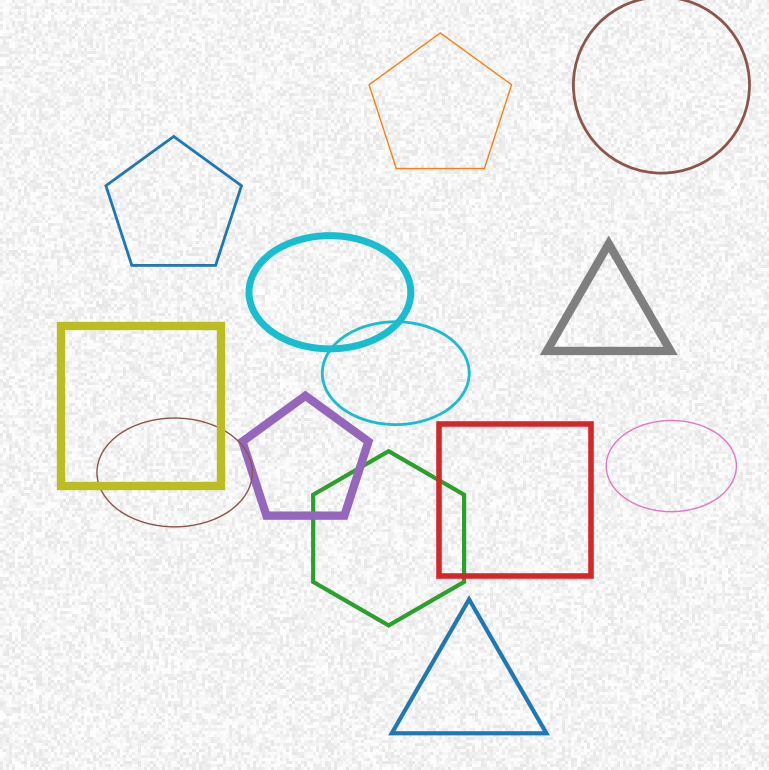[{"shape": "pentagon", "thickness": 1, "radius": 0.46, "center": [0.226, 0.73]}, {"shape": "triangle", "thickness": 1.5, "radius": 0.58, "center": [0.609, 0.106]}, {"shape": "pentagon", "thickness": 0.5, "radius": 0.49, "center": [0.572, 0.86]}, {"shape": "hexagon", "thickness": 1.5, "radius": 0.57, "center": [0.505, 0.301]}, {"shape": "square", "thickness": 2, "radius": 0.49, "center": [0.669, 0.351]}, {"shape": "pentagon", "thickness": 3, "radius": 0.43, "center": [0.397, 0.4]}, {"shape": "circle", "thickness": 1, "radius": 0.57, "center": [0.859, 0.89]}, {"shape": "oval", "thickness": 0.5, "radius": 0.5, "center": [0.227, 0.386]}, {"shape": "oval", "thickness": 0.5, "radius": 0.42, "center": [0.872, 0.395]}, {"shape": "triangle", "thickness": 3, "radius": 0.46, "center": [0.791, 0.591]}, {"shape": "square", "thickness": 3, "radius": 0.52, "center": [0.183, 0.473]}, {"shape": "oval", "thickness": 2.5, "radius": 0.53, "center": [0.428, 0.62]}, {"shape": "oval", "thickness": 1, "radius": 0.48, "center": [0.514, 0.515]}]